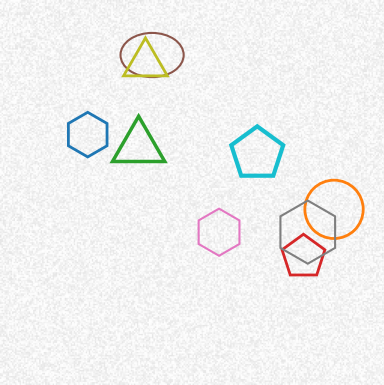[{"shape": "hexagon", "thickness": 2, "radius": 0.29, "center": [0.228, 0.65]}, {"shape": "circle", "thickness": 2, "radius": 0.38, "center": [0.868, 0.456]}, {"shape": "triangle", "thickness": 2.5, "radius": 0.39, "center": [0.36, 0.62]}, {"shape": "pentagon", "thickness": 2, "radius": 0.29, "center": [0.788, 0.333]}, {"shape": "oval", "thickness": 1.5, "radius": 0.41, "center": [0.395, 0.857]}, {"shape": "hexagon", "thickness": 1.5, "radius": 0.31, "center": [0.569, 0.397]}, {"shape": "hexagon", "thickness": 1.5, "radius": 0.41, "center": [0.799, 0.397]}, {"shape": "triangle", "thickness": 2, "radius": 0.33, "center": [0.378, 0.836]}, {"shape": "pentagon", "thickness": 3, "radius": 0.35, "center": [0.668, 0.601]}]